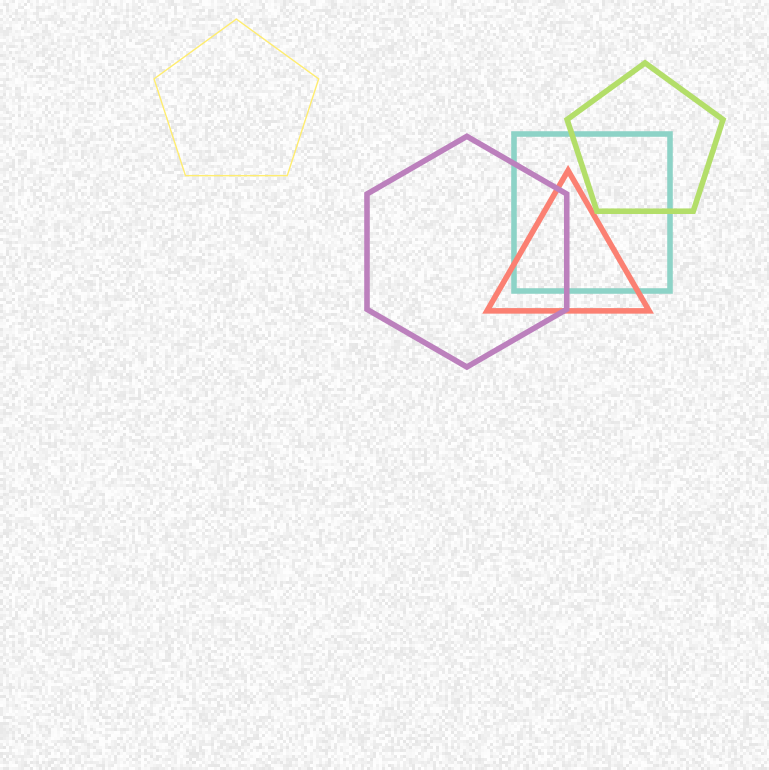[{"shape": "square", "thickness": 2, "radius": 0.51, "center": [0.769, 0.724]}, {"shape": "triangle", "thickness": 2, "radius": 0.61, "center": [0.738, 0.657]}, {"shape": "pentagon", "thickness": 2, "radius": 0.53, "center": [0.838, 0.812]}, {"shape": "hexagon", "thickness": 2, "radius": 0.75, "center": [0.606, 0.673]}, {"shape": "pentagon", "thickness": 0.5, "radius": 0.56, "center": [0.307, 0.863]}]